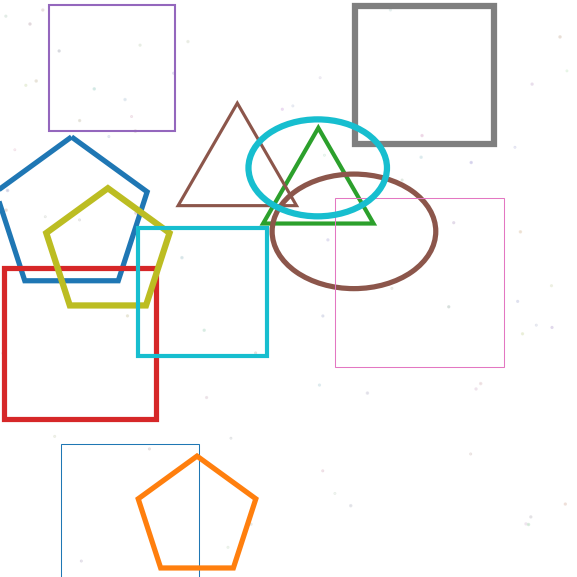[{"shape": "square", "thickness": 0.5, "radius": 0.6, "center": [0.225, 0.111]}, {"shape": "pentagon", "thickness": 2.5, "radius": 0.69, "center": [0.124, 0.624]}, {"shape": "pentagon", "thickness": 2.5, "radius": 0.54, "center": [0.341, 0.102]}, {"shape": "triangle", "thickness": 2, "radius": 0.55, "center": [0.551, 0.667]}, {"shape": "square", "thickness": 2.5, "radius": 0.66, "center": [0.138, 0.404]}, {"shape": "square", "thickness": 1, "radius": 0.55, "center": [0.194, 0.881]}, {"shape": "triangle", "thickness": 1.5, "radius": 0.59, "center": [0.411, 0.702]}, {"shape": "oval", "thickness": 2.5, "radius": 0.71, "center": [0.613, 0.599]}, {"shape": "square", "thickness": 0.5, "radius": 0.73, "center": [0.726, 0.51]}, {"shape": "square", "thickness": 3, "radius": 0.6, "center": [0.735, 0.869]}, {"shape": "pentagon", "thickness": 3, "radius": 0.56, "center": [0.187, 0.561]}, {"shape": "oval", "thickness": 3, "radius": 0.6, "center": [0.55, 0.708]}, {"shape": "square", "thickness": 2, "radius": 0.55, "center": [0.351, 0.493]}]